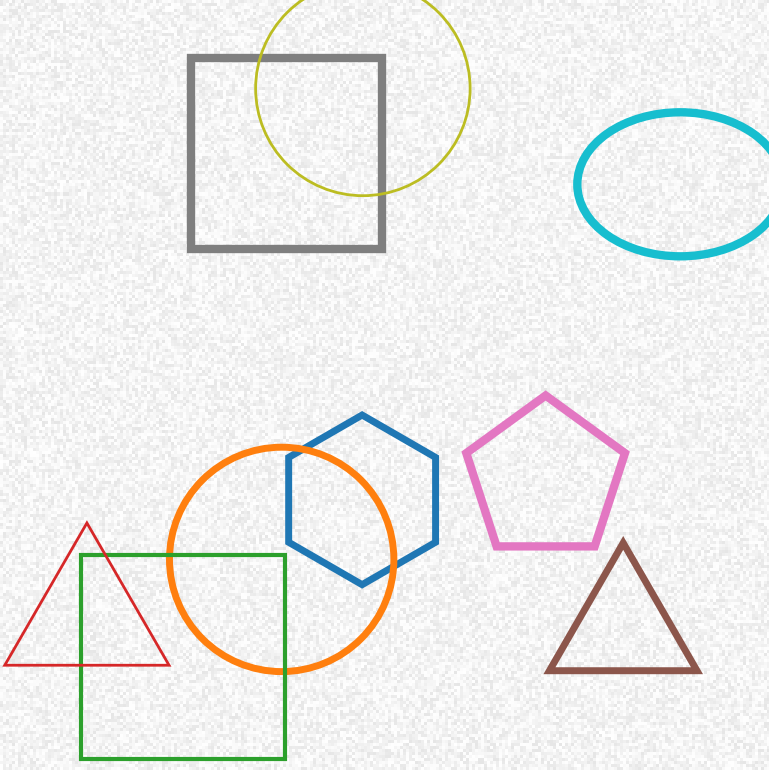[{"shape": "hexagon", "thickness": 2.5, "radius": 0.55, "center": [0.47, 0.351]}, {"shape": "circle", "thickness": 2.5, "radius": 0.73, "center": [0.366, 0.274]}, {"shape": "square", "thickness": 1.5, "radius": 0.66, "center": [0.238, 0.146]}, {"shape": "triangle", "thickness": 1, "radius": 0.62, "center": [0.113, 0.198]}, {"shape": "triangle", "thickness": 2.5, "radius": 0.55, "center": [0.809, 0.184]}, {"shape": "pentagon", "thickness": 3, "radius": 0.54, "center": [0.709, 0.378]}, {"shape": "square", "thickness": 3, "radius": 0.62, "center": [0.372, 0.801]}, {"shape": "circle", "thickness": 1, "radius": 0.7, "center": [0.471, 0.885]}, {"shape": "oval", "thickness": 3, "radius": 0.67, "center": [0.883, 0.761]}]